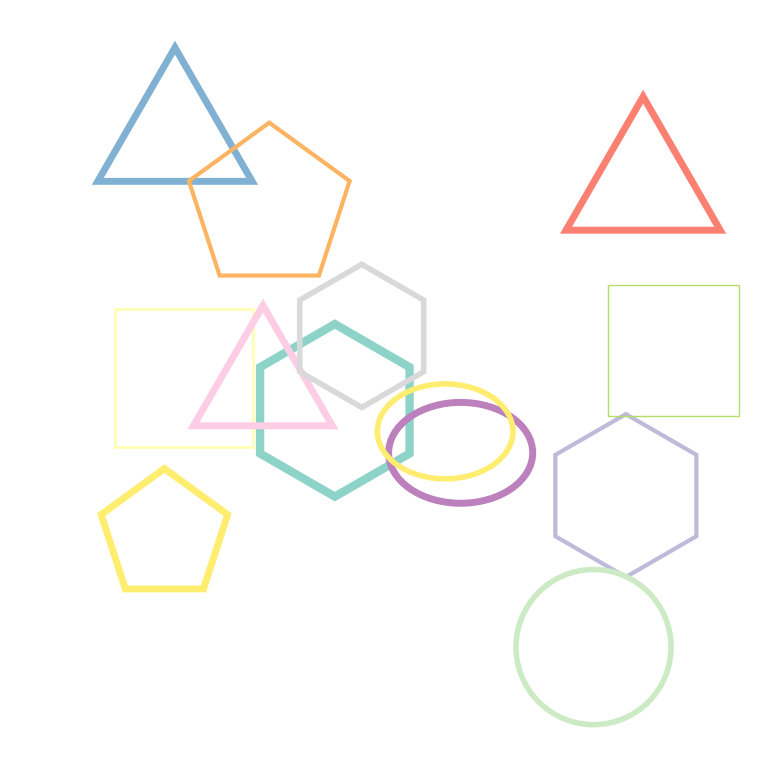[{"shape": "hexagon", "thickness": 3, "radius": 0.56, "center": [0.435, 0.467]}, {"shape": "square", "thickness": 1, "radius": 0.45, "center": [0.239, 0.509]}, {"shape": "hexagon", "thickness": 1.5, "radius": 0.53, "center": [0.813, 0.356]}, {"shape": "triangle", "thickness": 2.5, "radius": 0.58, "center": [0.835, 0.759]}, {"shape": "triangle", "thickness": 2.5, "radius": 0.58, "center": [0.227, 0.822]}, {"shape": "pentagon", "thickness": 1.5, "radius": 0.55, "center": [0.35, 0.731]}, {"shape": "square", "thickness": 0.5, "radius": 0.42, "center": [0.875, 0.545]}, {"shape": "triangle", "thickness": 2.5, "radius": 0.52, "center": [0.342, 0.499]}, {"shape": "hexagon", "thickness": 2, "radius": 0.46, "center": [0.47, 0.564]}, {"shape": "oval", "thickness": 2.5, "radius": 0.47, "center": [0.598, 0.412]}, {"shape": "circle", "thickness": 2, "radius": 0.5, "center": [0.771, 0.16]}, {"shape": "oval", "thickness": 2, "radius": 0.44, "center": [0.578, 0.44]}, {"shape": "pentagon", "thickness": 2.5, "radius": 0.43, "center": [0.214, 0.305]}]